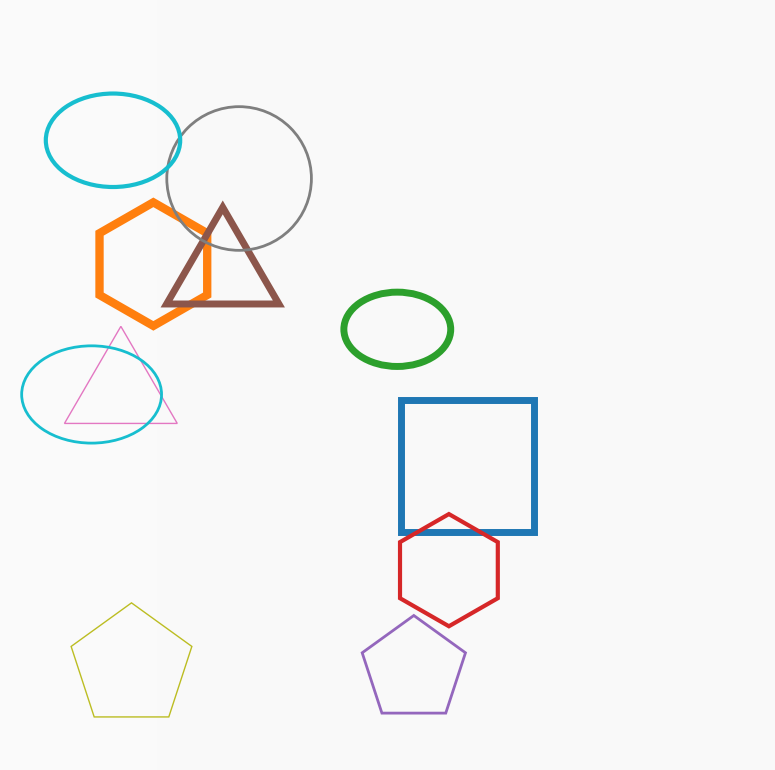[{"shape": "square", "thickness": 2.5, "radius": 0.43, "center": [0.603, 0.395]}, {"shape": "hexagon", "thickness": 3, "radius": 0.4, "center": [0.198, 0.657]}, {"shape": "oval", "thickness": 2.5, "radius": 0.34, "center": [0.513, 0.572]}, {"shape": "hexagon", "thickness": 1.5, "radius": 0.36, "center": [0.579, 0.26]}, {"shape": "pentagon", "thickness": 1, "radius": 0.35, "center": [0.534, 0.131]}, {"shape": "triangle", "thickness": 2.5, "radius": 0.42, "center": [0.287, 0.647]}, {"shape": "triangle", "thickness": 0.5, "radius": 0.42, "center": [0.156, 0.492]}, {"shape": "circle", "thickness": 1, "radius": 0.47, "center": [0.309, 0.768]}, {"shape": "pentagon", "thickness": 0.5, "radius": 0.41, "center": [0.17, 0.135]}, {"shape": "oval", "thickness": 1.5, "radius": 0.43, "center": [0.146, 0.818]}, {"shape": "oval", "thickness": 1, "radius": 0.45, "center": [0.118, 0.488]}]